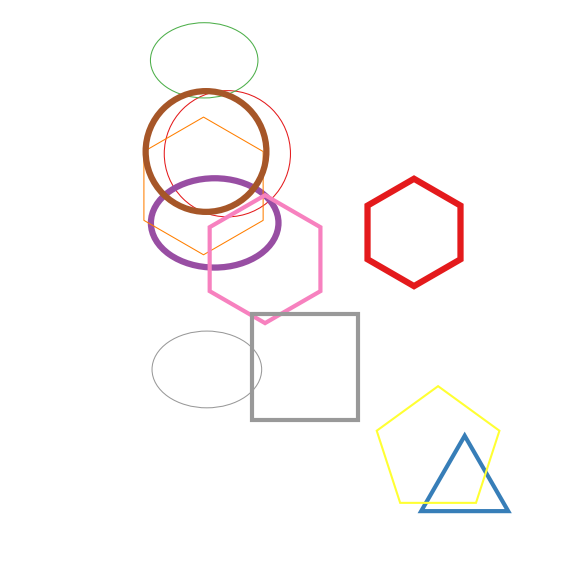[{"shape": "hexagon", "thickness": 3, "radius": 0.46, "center": [0.717, 0.597]}, {"shape": "circle", "thickness": 0.5, "radius": 0.55, "center": [0.394, 0.733]}, {"shape": "triangle", "thickness": 2, "radius": 0.43, "center": [0.805, 0.158]}, {"shape": "oval", "thickness": 0.5, "radius": 0.47, "center": [0.354, 0.895]}, {"shape": "oval", "thickness": 3, "radius": 0.55, "center": [0.372, 0.613]}, {"shape": "hexagon", "thickness": 0.5, "radius": 0.6, "center": [0.352, 0.677]}, {"shape": "pentagon", "thickness": 1, "radius": 0.56, "center": [0.759, 0.219]}, {"shape": "circle", "thickness": 3, "radius": 0.52, "center": [0.357, 0.737]}, {"shape": "hexagon", "thickness": 2, "radius": 0.55, "center": [0.459, 0.55]}, {"shape": "square", "thickness": 2, "radius": 0.46, "center": [0.528, 0.364]}, {"shape": "oval", "thickness": 0.5, "radius": 0.47, "center": [0.358, 0.359]}]